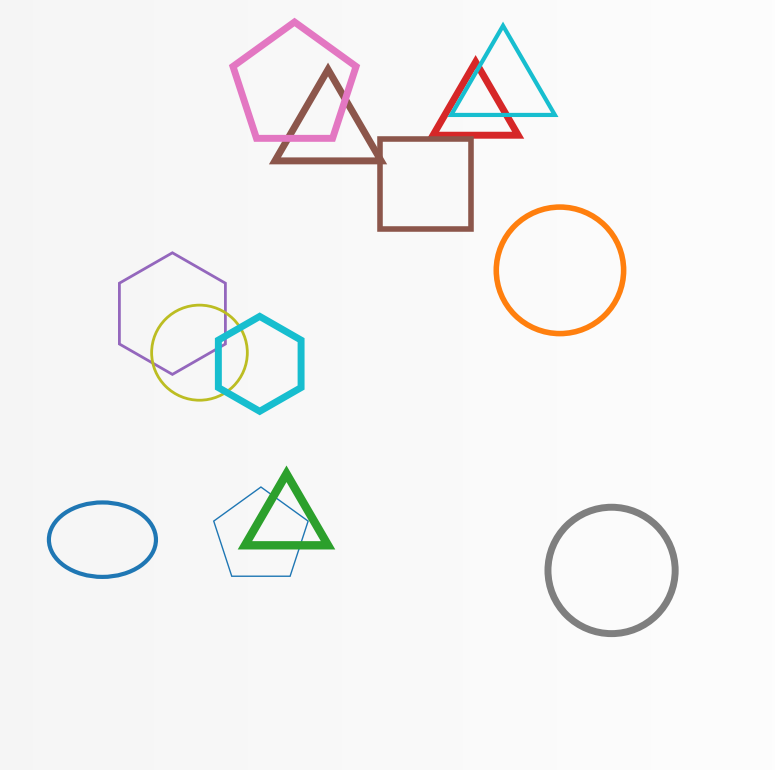[{"shape": "pentagon", "thickness": 0.5, "radius": 0.32, "center": [0.337, 0.303]}, {"shape": "oval", "thickness": 1.5, "radius": 0.35, "center": [0.132, 0.299]}, {"shape": "circle", "thickness": 2, "radius": 0.41, "center": [0.723, 0.649]}, {"shape": "triangle", "thickness": 3, "radius": 0.31, "center": [0.37, 0.323]}, {"shape": "triangle", "thickness": 2.5, "radius": 0.32, "center": [0.614, 0.856]}, {"shape": "hexagon", "thickness": 1, "radius": 0.39, "center": [0.222, 0.593]}, {"shape": "triangle", "thickness": 2.5, "radius": 0.4, "center": [0.423, 0.831]}, {"shape": "square", "thickness": 2, "radius": 0.29, "center": [0.549, 0.761]}, {"shape": "pentagon", "thickness": 2.5, "radius": 0.42, "center": [0.38, 0.888]}, {"shape": "circle", "thickness": 2.5, "radius": 0.41, "center": [0.789, 0.259]}, {"shape": "circle", "thickness": 1, "radius": 0.31, "center": [0.257, 0.542]}, {"shape": "triangle", "thickness": 1.5, "radius": 0.39, "center": [0.649, 0.889]}, {"shape": "hexagon", "thickness": 2.5, "radius": 0.31, "center": [0.335, 0.527]}]